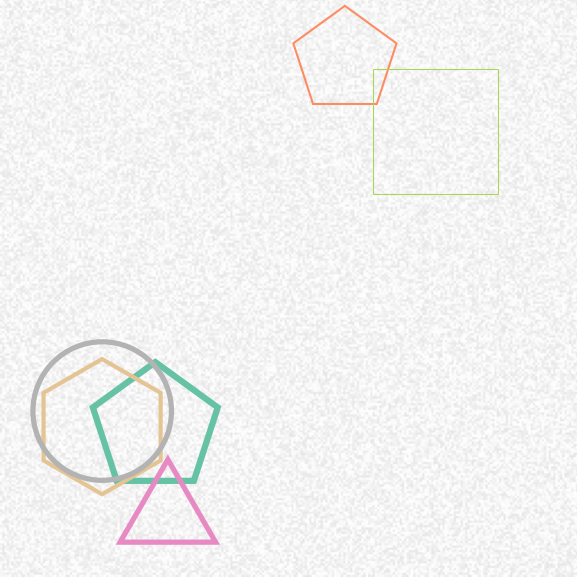[{"shape": "pentagon", "thickness": 3, "radius": 0.57, "center": [0.269, 0.258]}, {"shape": "pentagon", "thickness": 1, "radius": 0.47, "center": [0.597, 0.895]}, {"shape": "triangle", "thickness": 2.5, "radius": 0.48, "center": [0.291, 0.108]}, {"shape": "square", "thickness": 0.5, "radius": 0.54, "center": [0.755, 0.771]}, {"shape": "hexagon", "thickness": 2, "radius": 0.59, "center": [0.177, 0.26]}, {"shape": "circle", "thickness": 2.5, "radius": 0.6, "center": [0.177, 0.287]}]